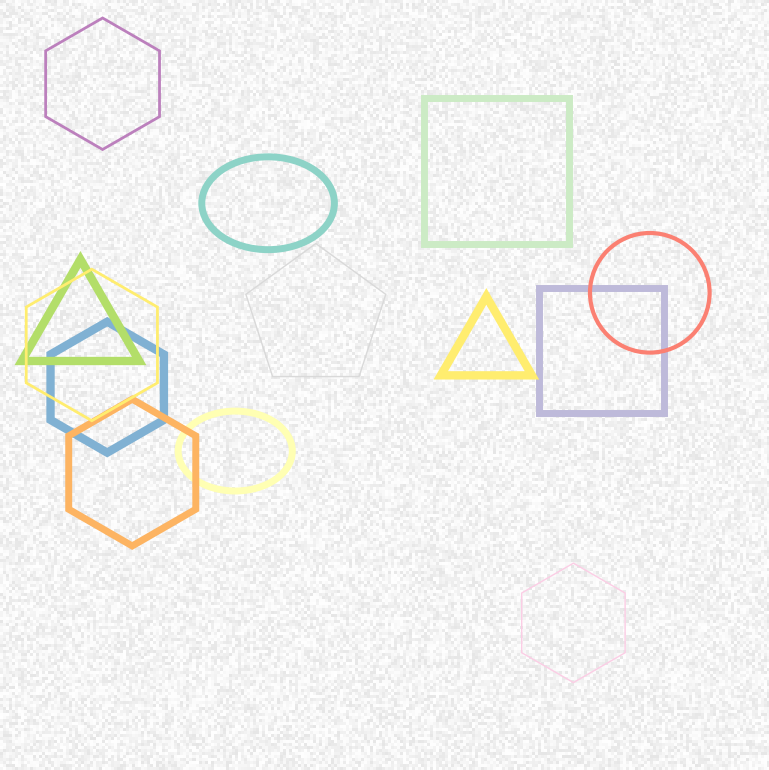[{"shape": "oval", "thickness": 2.5, "radius": 0.43, "center": [0.348, 0.736]}, {"shape": "oval", "thickness": 2.5, "radius": 0.37, "center": [0.305, 0.414]}, {"shape": "square", "thickness": 2.5, "radius": 0.41, "center": [0.781, 0.545]}, {"shape": "circle", "thickness": 1.5, "radius": 0.39, "center": [0.844, 0.62]}, {"shape": "hexagon", "thickness": 3, "radius": 0.43, "center": [0.139, 0.497]}, {"shape": "hexagon", "thickness": 2.5, "radius": 0.48, "center": [0.172, 0.386]}, {"shape": "triangle", "thickness": 3, "radius": 0.44, "center": [0.104, 0.575]}, {"shape": "hexagon", "thickness": 0.5, "radius": 0.39, "center": [0.745, 0.191]}, {"shape": "pentagon", "thickness": 0.5, "radius": 0.48, "center": [0.41, 0.588]}, {"shape": "hexagon", "thickness": 1, "radius": 0.43, "center": [0.133, 0.891]}, {"shape": "square", "thickness": 2.5, "radius": 0.47, "center": [0.645, 0.778]}, {"shape": "triangle", "thickness": 3, "radius": 0.34, "center": [0.632, 0.547]}, {"shape": "hexagon", "thickness": 1, "radius": 0.49, "center": [0.119, 0.552]}]